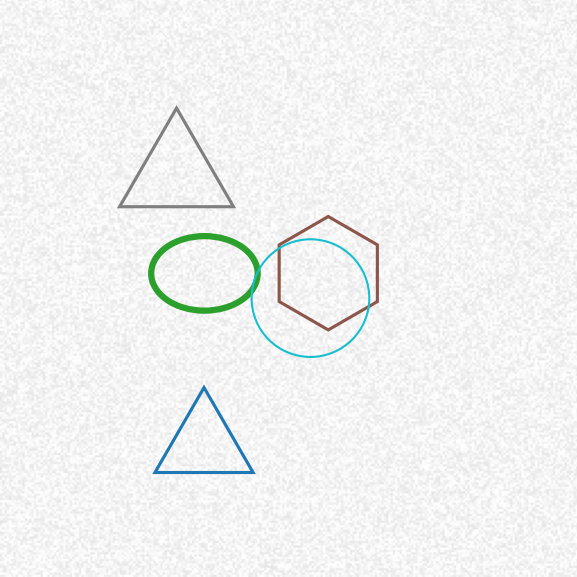[{"shape": "triangle", "thickness": 1.5, "radius": 0.49, "center": [0.353, 0.23]}, {"shape": "oval", "thickness": 3, "radius": 0.46, "center": [0.354, 0.526]}, {"shape": "hexagon", "thickness": 1.5, "radius": 0.49, "center": [0.568, 0.526]}, {"shape": "triangle", "thickness": 1.5, "radius": 0.57, "center": [0.306, 0.698]}, {"shape": "circle", "thickness": 1, "radius": 0.51, "center": [0.538, 0.483]}]